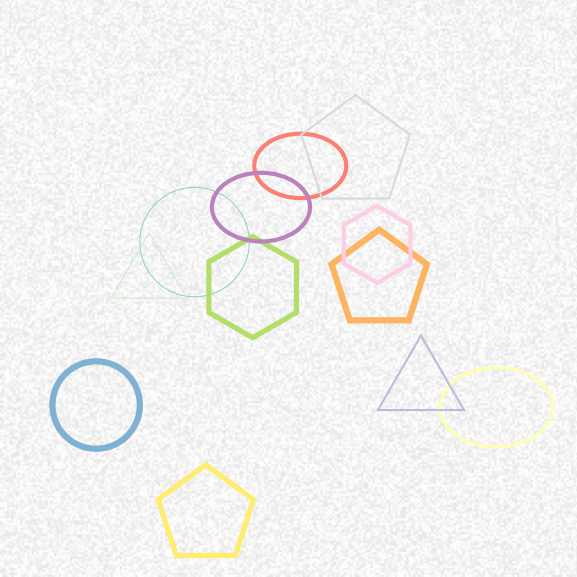[{"shape": "circle", "thickness": 0.5, "radius": 0.47, "center": [0.337, 0.58]}, {"shape": "oval", "thickness": 1.5, "radius": 0.49, "center": [0.86, 0.294]}, {"shape": "triangle", "thickness": 1, "radius": 0.43, "center": [0.729, 0.332]}, {"shape": "oval", "thickness": 2, "radius": 0.4, "center": [0.52, 0.712]}, {"shape": "circle", "thickness": 3, "radius": 0.38, "center": [0.166, 0.298]}, {"shape": "pentagon", "thickness": 3, "radius": 0.43, "center": [0.657, 0.515]}, {"shape": "hexagon", "thickness": 2.5, "radius": 0.44, "center": [0.438, 0.502]}, {"shape": "hexagon", "thickness": 2, "radius": 0.33, "center": [0.653, 0.576]}, {"shape": "pentagon", "thickness": 1, "radius": 0.5, "center": [0.616, 0.735]}, {"shape": "oval", "thickness": 2, "radius": 0.42, "center": [0.452, 0.64]}, {"shape": "triangle", "thickness": 0.5, "radius": 0.38, "center": [0.258, 0.521]}, {"shape": "pentagon", "thickness": 2.5, "radius": 0.43, "center": [0.356, 0.107]}]